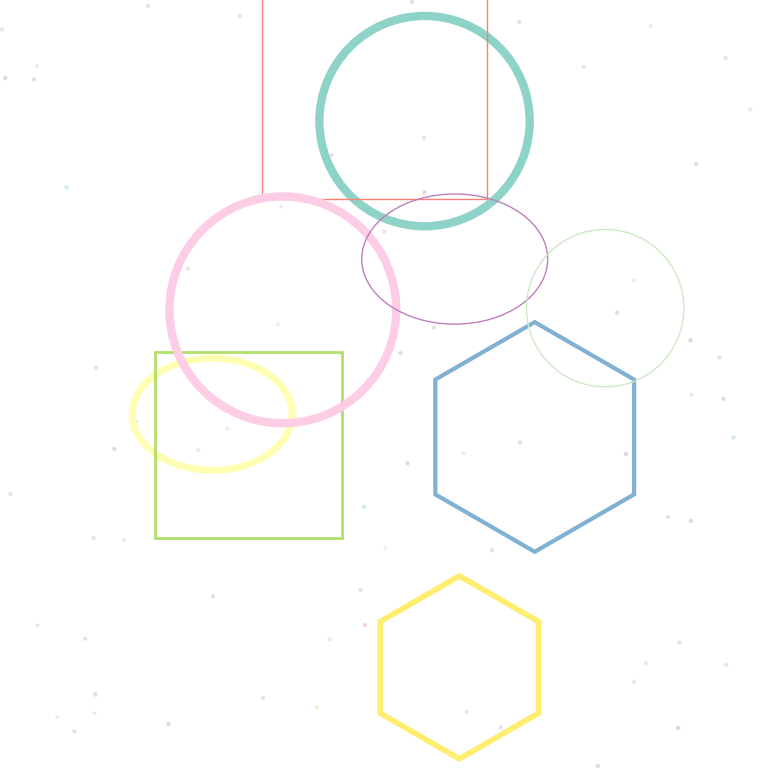[{"shape": "circle", "thickness": 3, "radius": 0.68, "center": [0.551, 0.843]}, {"shape": "oval", "thickness": 2.5, "radius": 0.52, "center": [0.276, 0.462]}, {"shape": "square", "thickness": 0.5, "radius": 0.73, "center": [0.486, 0.887]}, {"shape": "hexagon", "thickness": 1.5, "radius": 0.75, "center": [0.694, 0.433]}, {"shape": "square", "thickness": 1, "radius": 0.61, "center": [0.323, 0.422]}, {"shape": "circle", "thickness": 3, "radius": 0.74, "center": [0.367, 0.598]}, {"shape": "oval", "thickness": 0.5, "radius": 0.6, "center": [0.591, 0.664]}, {"shape": "circle", "thickness": 0.5, "radius": 0.51, "center": [0.786, 0.6]}, {"shape": "hexagon", "thickness": 2, "radius": 0.59, "center": [0.597, 0.133]}]